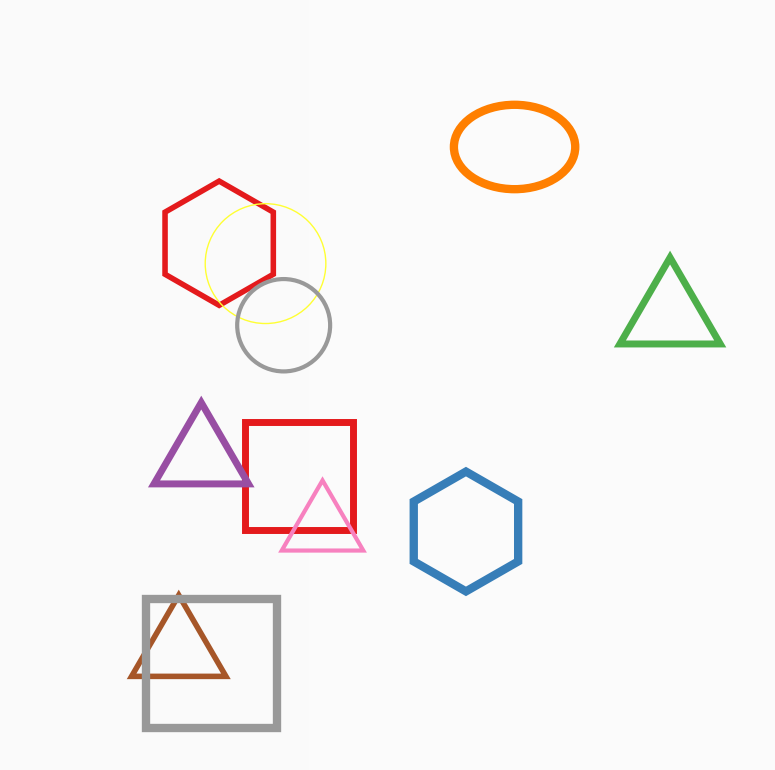[{"shape": "hexagon", "thickness": 2, "radius": 0.4, "center": [0.283, 0.684]}, {"shape": "square", "thickness": 2.5, "radius": 0.35, "center": [0.385, 0.382]}, {"shape": "hexagon", "thickness": 3, "radius": 0.39, "center": [0.601, 0.31]}, {"shape": "triangle", "thickness": 2.5, "radius": 0.37, "center": [0.865, 0.591]}, {"shape": "triangle", "thickness": 2.5, "radius": 0.35, "center": [0.26, 0.407]}, {"shape": "oval", "thickness": 3, "radius": 0.39, "center": [0.664, 0.809]}, {"shape": "circle", "thickness": 0.5, "radius": 0.39, "center": [0.343, 0.658]}, {"shape": "triangle", "thickness": 2, "radius": 0.35, "center": [0.231, 0.157]}, {"shape": "triangle", "thickness": 1.5, "radius": 0.3, "center": [0.416, 0.315]}, {"shape": "circle", "thickness": 1.5, "radius": 0.3, "center": [0.366, 0.578]}, {"shape": "square", "thickness": 3, "radius": 0.42, "center": [0.273, 0.138]}]